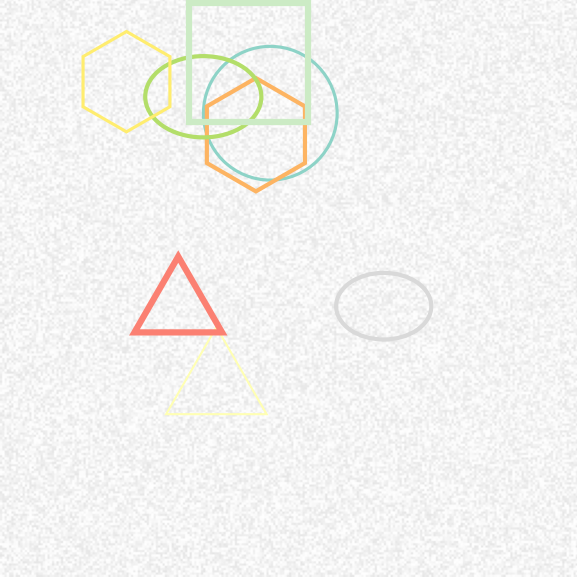[{"shape": "circle", "thickness": 1.5, "radius": 0.58, "center": [0.468, 0.803]}, {"shape": "triangle", "thickness": 1, "radius": 0.5, "center": [0.375, 0.332]}, {"shape": "triangle", "thickness": 3, "radius": 0.44, "center": [0.309, 0.467]}, {"shape": "hexagon", "thickness": 2, "radius": 0.49, "center": [0.443, 0.766]}, {"shape": "oval", "thickness": 2, "radius": 0.5, "center": [0.352, 0.832]}, {"shape": "oval", "thickness": 2, "radius": 0.41, "center": [0.664, 0.469]}, {"shape": "square", "thickness": 3, "radius": 0.51, "center": [0.431, 0.89]}, {"shape": "hexagon", "thickness": 1.5, "radius": 0.43, "center": [0.219, 0.858]}]